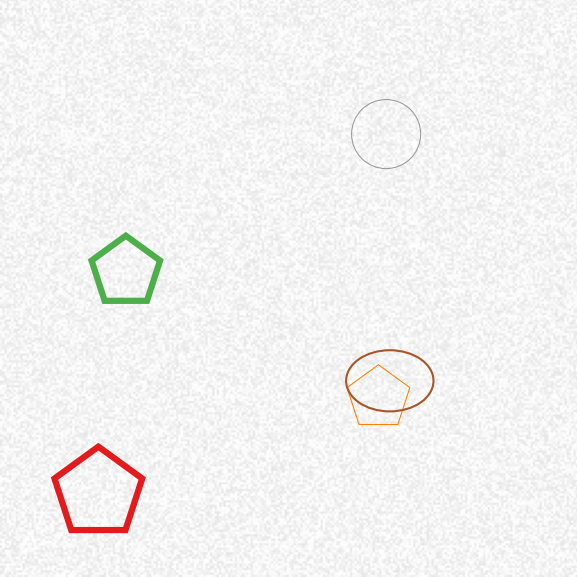[{"shape": "pentagon", "thickness": 3, "radius": 0.4, "center": [0.17, 0.146]}, {"shape": "pentagon", "thickness": 3, "radius": 0.31, "center": [0.218, 0.529]}, {"shape": "pentagon", "thickness": 0.5, "radius": 0.29, "center": [0.655, 0.31]}, {"shape": "oval", "thickness": 1, "radius": 0.38, "center": [0.675, 0.34]}, {"shape": "circle", "thickness": 0.5, "radius": 0.3, "center": [0.669, 0.767]}]